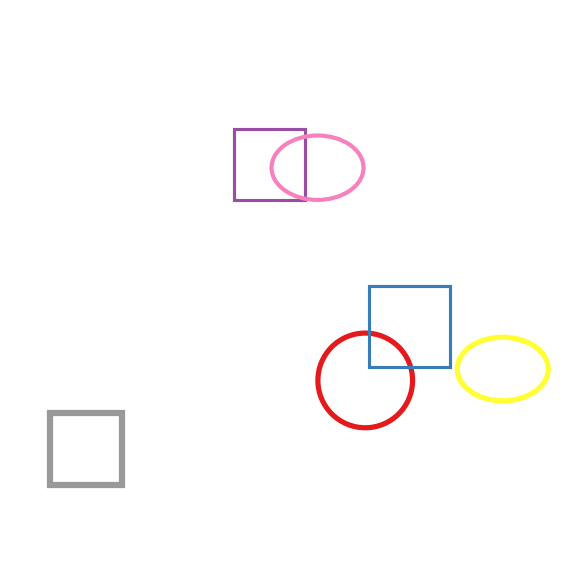[{"shape": "circle", "thickness": 2.5, "radius": 0.41, "center": [0.632, 0.34]}, {"shape": "square", "thickness": 1.5, "radius": 0.35, "center": [0.709, 0.434]}, {"shape": "square", "thickness": 1.5, "radius": 0.31, "center": [0.467, 0.715]}, {"shape": "oval", "thickness": 2.5, "radius": 0.39, "center": [0.871, 0.36]}, {"shape": "oval", "thickness": 2, "radius": 0.4, "center": [0.55, 0.709]}, {"shape": "square", "thickness": 3, "radius": 0.31, "center": [0.149, 0.222]}]